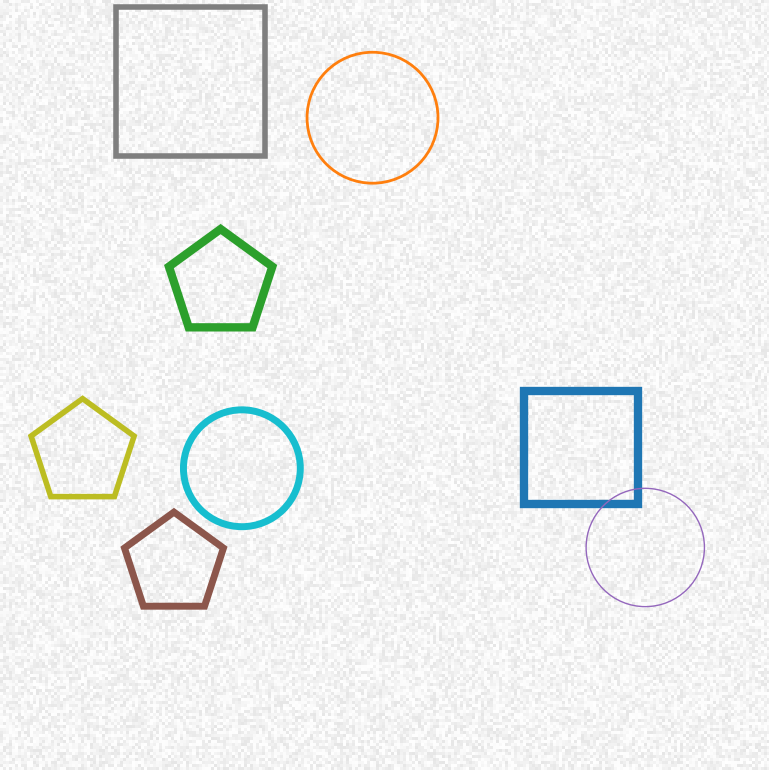[{"shape": "square", "thickness": 3, "radius": 0.37, "center": [0.755, 0.419]}, {"shape": "circle", "thickness": 1, "radius": 0.43, "center": [0.484, 0.847]}, {"shape": "pentagon", "thickness": 3, "radius": 0.35, "center": [0.287, 0.632]}, {"shape": "circle", "thickness": 0.5, "radius": 0.38, "center": [0.838, 0.289]}, {"shape": "pentagon", "thickness": 2.5, "radius": 0.34, "center": [0.226, 0.267]}, {"shape": "square", "thickness": 2, "radius": 0.48, "center": [0.248, 0.895]}, {"shape": "pentagon", "thickness": 2, "radius": 0.35, "center": [0.107, 0.412]}, {"shape": "circle", "thickness": 2.5, "radius": 0.38, "center": [0.314, 0.392]}]